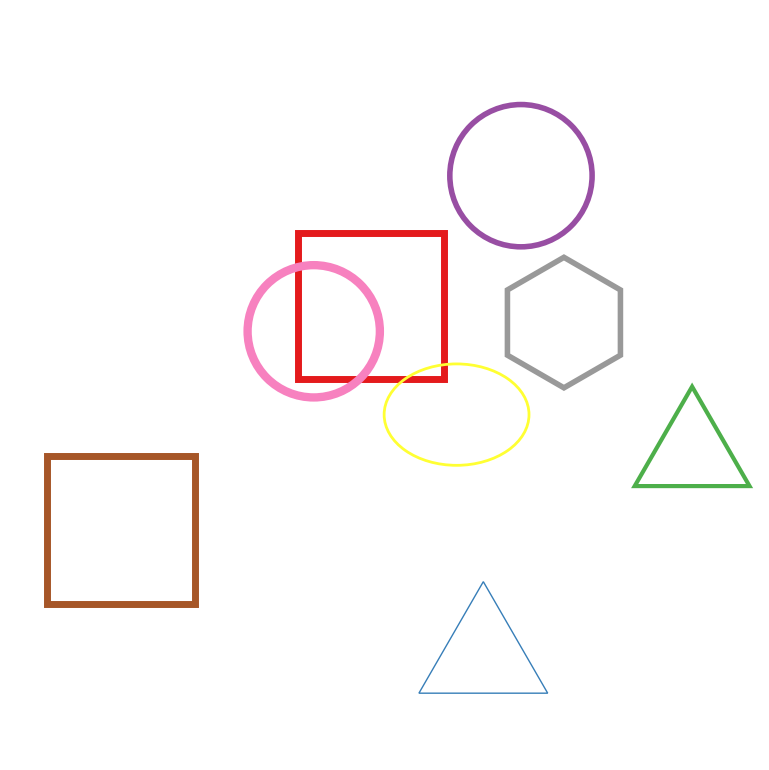[{"shape": "square", "thickness": 2.5, "radius": 0.47, "center": [0.482, 0.602]}, {"shape": "triangle", "thickness": 0.5, "radius": 0.48, "center": [0.628, 0.148]}, {"shape": "triangle", "thickness": 1.5, "radius": 0.43, "center": [0.899, 0.412]}, {"shape": "circle", "thickness": 2, "radius": 0.46, "center": [0.677, 0.772]}, {"shape": "oval", "thickness": 1, "radius": 0.47, "center": [0.593, 0.462]}, {"shape": "square", "thickness": 2.5, "radius": 0.48, "center": [0.157, 0.312]}, {"shape": "circle", "thickness": 3, "radius": 0.43, "center": [0.407, 0.57]}, {"shape": "hexagon", "thickness": 2, "radius": 0.42, "center": [0.732, 0.581]}]